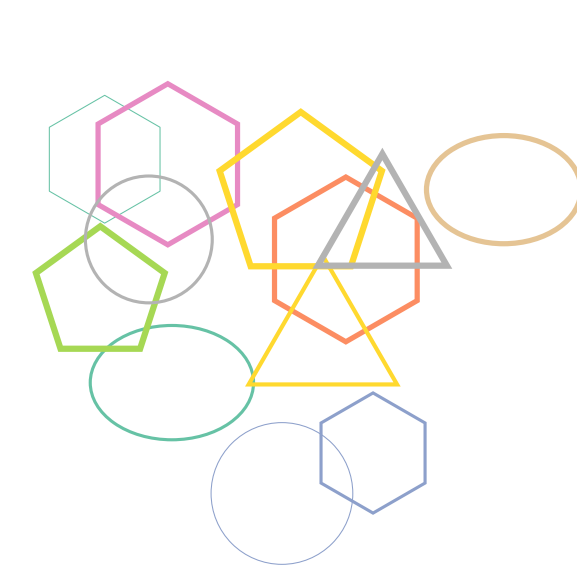[{"shape": "oval", "thickness": 1.5, "radius": 0.71, "center": [0.298, 0.337]}, {"shape": "hexagon", "thickness": 0.5, "radius": 0.55, "center": [0.181, 0.723]}, {"shape": "hexagon", "thickness": 2.5, "radius": 0.71, "center": [0.599, 0.55]}, {"shape": "hexagon", "thickness": 1.5, "radius": 0.52, "center": [0.646, 0.215]}, {"shape": "circle", "thickness": 0.5, "radius": 0.61, "center": [0.488, 0.145]}, {"shape": "hexagon", "thickness": 2.5, "radius": 0.7, "center": [0.291, 0.715]}, {"shape": "pentagon", "thickness": 3, "radius": 0.59, "center": [0.174, 0.49]}, {"shape": "triangle", "thickness": 2, "radius": 0.74, "center": [0.559, 0.408]}, {"shape": "pentagon", "thickness": 3, "radius": 0.74, "center": [0.521, 0.658]}, {"shape": "oval", "thickness": 2.5, "radius": 0.67, "center": [0.872, 0.671]}, {"shape": "circle", "thickness": 1.5, "radius": 0.55, "center": [0.258, 0.585]}, {"shape": "triangle", "thickness": 3, "radius": 0.64, "center": [0.662, 0.604]}]